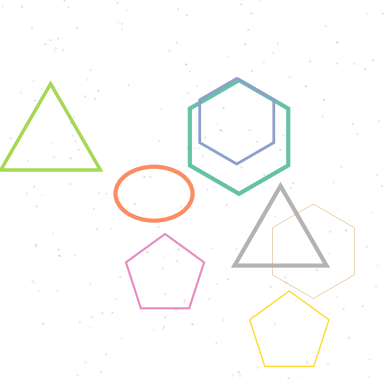[{"shape": "hexagon", "thickness": 3, "radius": 0.74, "center": [0.621, 0.644]}, {"shape": "oval", "thickness": 3, "radius": 0.5, "center": [0.4, 0.497]}, {"shape": "hexagon", "thickness": 2, "radius": 0.56, "center": [0.615, 0.685]}, {"shape": "pentagon", "thickness": 1.5, "radius": 0.53, "center": [0.429, 0.286]}, {"shape": "triangle", "thickness": 2.5, "radius": 0.75, "center": [0.131, 0.633]}, {"shape": "pentagon", "thickness": 1, "radius": 0.54, "center": [0.751, 0.136]}, {"shape": "hexagon", "thickness": 0.5, "radius": 0.61, "center": [0.814, 0.347]}, {"shape": "triangle", "thickness": 3, "radius": 0.69, "center": [0.729, 0.379]}]